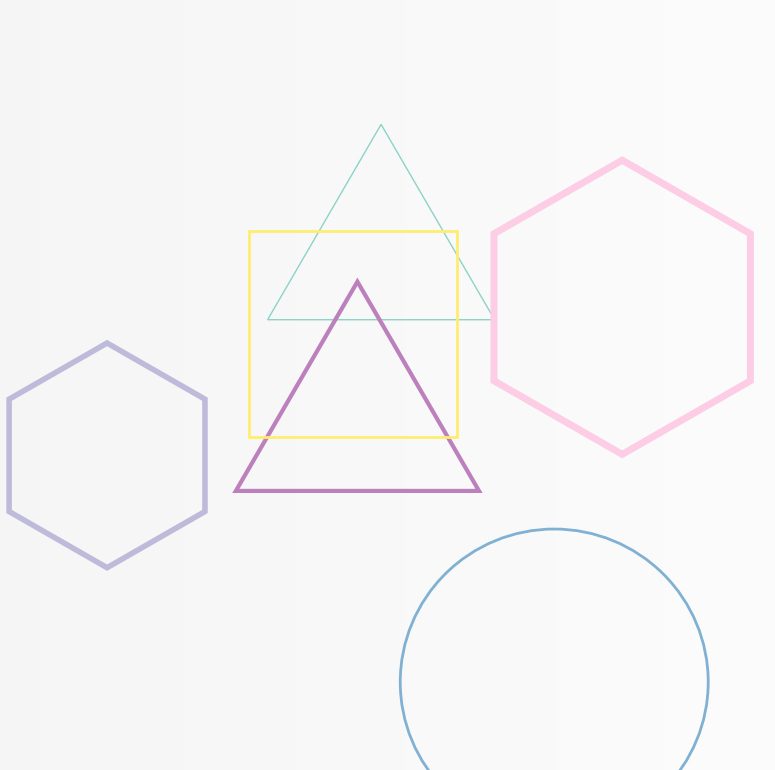[{"shape": "triangle", "thickness": 0.5, "radius": 0.85, "center": [0.492, 0.669]}, {"shape": "hexagon", "thickness": 2, "radius": 0.73, "center": [0.138, 0.409]}, {"shape": "circle", "thickness": 1, "radius": 0.99, "center": [0.715, 0.114]}, {"shape": "hexagon", "thickness": 2.5, "radius": 0.96, "center": [0.803, 0.601]}, {"shape": "triangle", "thickness": 1.5, "radius": 0.91, "center": [0.461, 0.453]}, {"shape": "square", "thickness": 1, "radius": 0.67, "center": [0.455, 0.566]}]